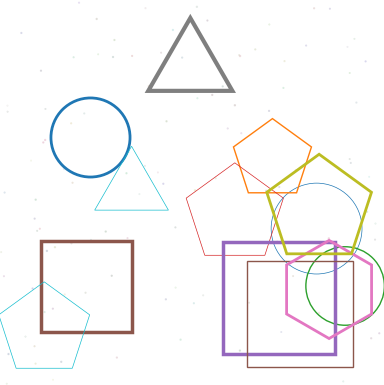[{"shape": "circle", "thickness": 0.5, "radius": 0.59, "center": [0.822, 0.406]}, {"shape": "circle", "thickness": 2, "radius": 0.51, "center": [0.235, 0.643]}, {"shape": "pentagon", "thickness": 1, "radius": 0.53, "center": [0.708, 0.585]}, {"shape": "circle", "thickness": 1, "radius": 0.51, "center": [0.896, 0.257]}, {"shape": "pentagon", "thickness": 0.5, "radius": 0.66, "center": [0.61, 0.444]}, {"shape": "square", "thickness": 2.5, "radius": 0.73, "center": [0.724, 0.226]}, {"shape": "square", "thickness": 1, "radius": 0.69, "center": [0.78, 0.185]}, {"shape": "square", "thickness": 2.5, "radius": 0.59, "center": [0.225, 0.256]}, {"shape": "hexagon", "thickness": 2, "radius": 0.64, "center": [0.855, 0.248]}, {"shape": "triangle", "thickness": 3, "radius": 0.63, "center": [0.494, 0.827]}, {"shape": "pentagon", "thickness": 2, "radius": 0.71, "center": [0.829, 0.456]}, {"shape": "pentagon", "thickness": 0.5, "radius": 0.62, "center": [0.115, 0.144]}, {"shape": "triangle", "thickness": 0.5, "radius": 0.55, "center": [0.342, 0.509]}]